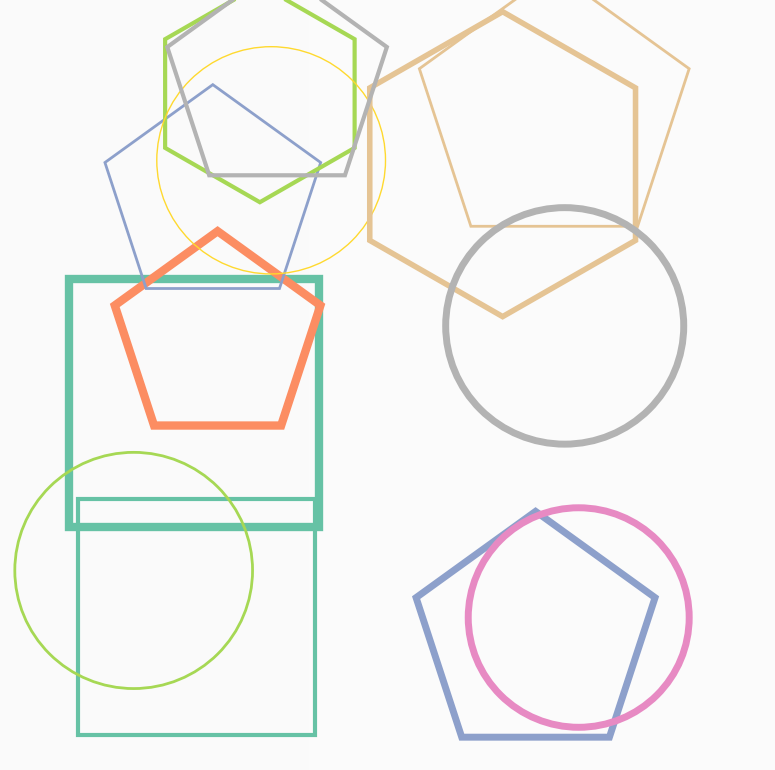[{"shape": "square", "thickness": 3, "radius": 0.81, "center": [0.25, 0.477]}, {"shape": "square", "thickness": 1.5, "radius": 0.77, "center": [0.254, 0.199]}, {"shape": "pentagon", "thickness": 3, "radius": 0.7, "center": [0.281, 0.56]}, {"shape": "pentagon", "thickness": 1, "radius": 0.73, "center": [0.275, 0.744]}, {"shape": "pentagon", "thickness": 2.5, "radius": 0.81, "center": [0.691, 0.174]}, {"shape": "circle", "thickness": 2.5, "radius": 0.71, "center": [0.747, 0.198]}, {"shape": "circle", "thickness": 1, "radius": 0.77, "center": [0.172, 0.259]}, {"shape": "hexagon", "thickness": 1.5, "radius": 0.71, "center": [0.335, 0.879]}, {"shape": "circle", "thickness": 0.5, "radius": 0.74, "center": [0.35, 0.792]}, {"shape": "hexagon", "thickness": 2, "radius": 0.99, "center": [0.649, 0.787]}, {"shape": "pentagon", "thickness": 1, "radius": 0.92, "center": [0.715, 0.854]}, {"shape": "circle", "thickness": 2.5, "radius": 0.77, "center": [0.729, 0.577]}, {"shape": "pentagon", "thickness": 1.5, "radius": 0.74, "center": [0.357, 0.893]}]